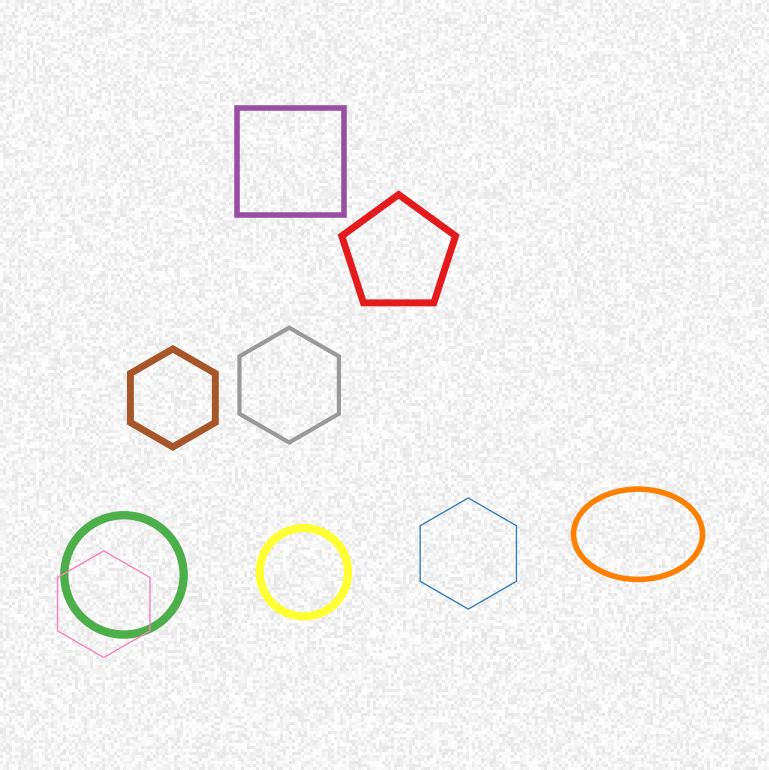[{"shape": "pentagon", "thickness": 2.5, "radius": 0.39, "center": [0.518, 0.67]}, {"shape": "hexagon", "thickness": 0.5, "radius": 0.36, "center": [0.608, 0.281]}, {"shape": "circle", "thickness": 3, "radius": 0.39, "center": [0.161, 0.253]}, {"shape": "square", "thickness": 2, "radius": 0.35, "center": [0.377, 0.79]}, {"shape": "oval", "thickness": 2, "radius": 0.42, "center": [0.829, 0.306]}, {"shape": "circle", "thickness": 3, "radius": 0.29, "center": [0.395, 0.257]}, {"shape": "hexagon", "thickness": 2.5, "radius": 0.32, "center": [0.224, 0.483]}, {"shape": "hexagon", "thickness": 0.5, "radius": 0.35, "center": [0.135, 0.215]}, {"shape": "hexagon", "thickness": 1.5, "radius": 0.37, "center": [0.376, 0.5]}]